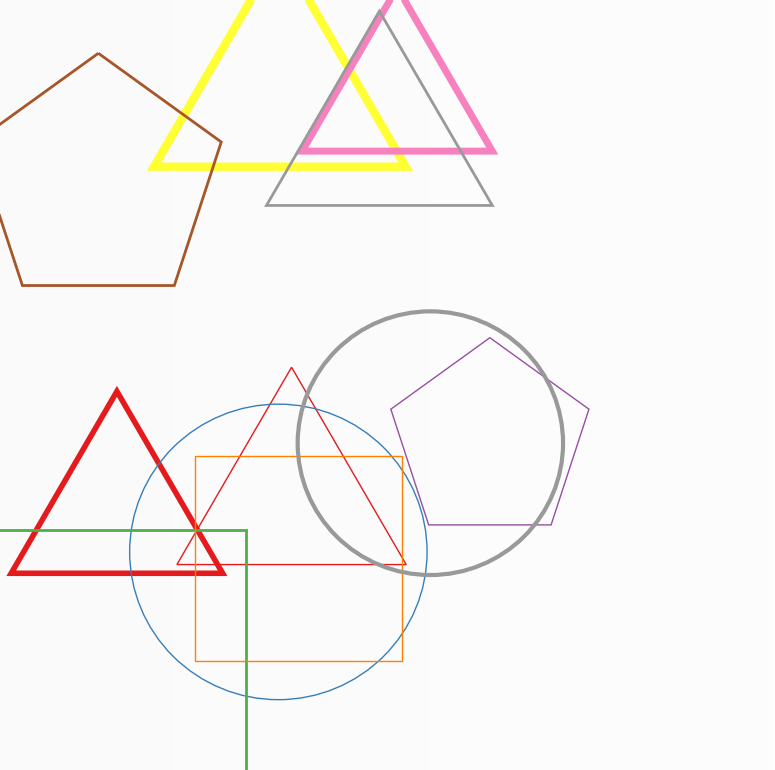[{"shape": "triangle", "thickness": 0.5, "radius": 0.85, "center": [0.376, 0.352]}, {"shape": "triangle", "thickness": 2, "radius": 0.79, "center": [0.151, 0.334]}, {"shape": "circle", "thickness": 0.5, "radius": 0.96, "center": [0.359, 0.283]}, {"shape": "square", "thickness": 1, "radius": 0.87, "center": [0.144, 0.138]}, {"shape": "pentagon", "thickness": 0.5, "radius": 0.67, "center": [0.632, 0.427]}, {"shape": "square", "thickness": 0.5, "radius": 0.67, "center": [0.385, 0.274]}, {"shape": "triangle", "thickness": 3, "radius": 0.94, "center": [0.361, 0.877]}, {"shape": "pentagon", "thickness": 1, "radius": 0.83, "center": [0.127, 0.764]}, {"shape": "triangle", "thickness": 2.5, "radius": 0.71, "center": [0.513, 0.875]}, {"shape": "triangle", "thickness": 1, "radius": 0.84, "center": [0.49, 0.817]}, {"shape": "circle", "thickness": 1.5, "radius": 0.86, "center": [0.555, 0.424]}]